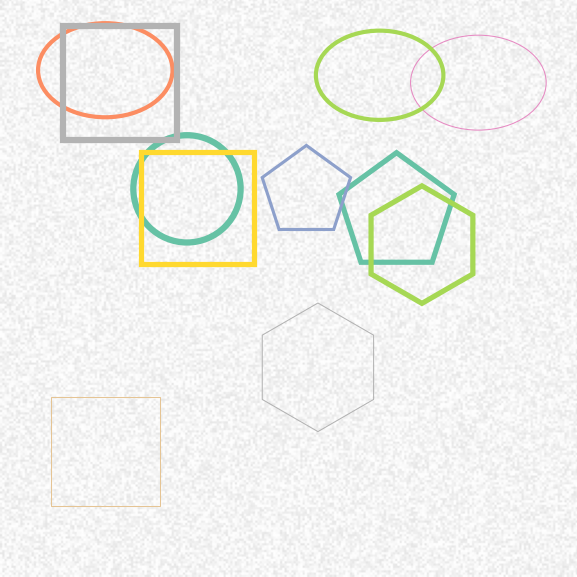[{"shape": "circle", "thickness": 3, "radius": 0.46, "center": [0.324, 0.672]}, {"shape": "pentagon", "thickness": 2.5, "radius": 0.52, "center": [0.687, 0.63]}, {"shape": "oval", "thickness": 2, "radius": 0.58, "center": [0.182, 0.878]}, {"shape": "pentagon", "thickness": 1.5, "radius": 0.4, "center": [0.531, 0.667]}, {"shape": "oval", "thickness": 0.5, "radius": 0.59, "center": [0.828, 0.856]}, {"shape": "hexagon", "thickness": 2.5, "radius": 0.51, "center": [0.731, 0.576]}, {"shape": "oval", "thickness": 2, "radius": 0.55, "center": [0.657, 0.869]}, {"shape": "square", "thickness": 2.5, "radius": 0.49, "center": [0.342, 0.639]}, {"shape": "square", "thickness": 0.5, "radius": 0.47, "center": [0.183, 0.217]}, {"shape": "hexagon", "thickness": 0.5, "radius": 0.56, "center": [0.551, 0.363]}, {"shape": "square", "thickness": 3, "radius": 0.49, "center": [0.208, 0.855]}]